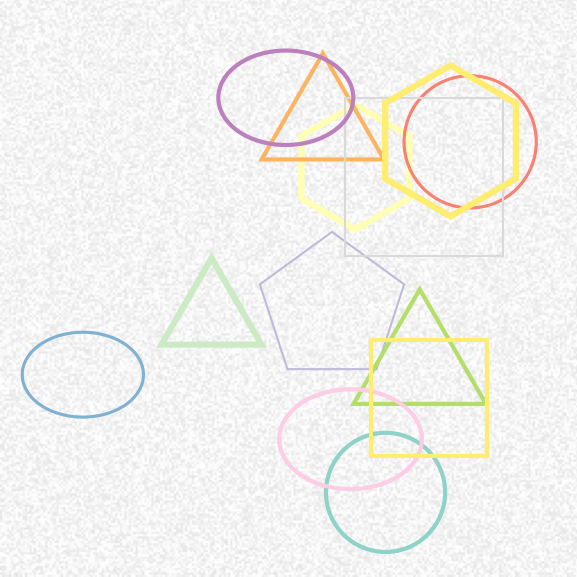[{"shape": "circle", "thickness": 2, "radius": 0.52, "center": [0.668, 0.147]}, {"shape": "hexagon", "thickness": 3, "radius": 0.54, "center": [0.615, 0.71]}, {"shape": "pentagon", "thickness": 1, "radius": 0.66, "center": [0.575, 0.466]}, {"shape": "circle", "thickness": 1.5, "radius": 0.57, "center": [0.814, 0.754]}, {"shape": "oval", "thickness": 1.5, "radius": 0.52, "center": [0.143, 0.35]}, {"shape": "triangle", "thickness": 2, "radius": 0.61, "center": [0.559, 0.784]}, {"shape": "triangle", "thickness": 2, "radius": 0.66, "center": [0.727, 0.366]}, {"shape": "oval", "thickness": 2, "radius": 0.62, "center": [0.607, 0.239]}, {"shape": "square", "thickness": 1, "radius": 0.69, "center": [0.734, 0.692]}, {"shape": "oval", "thickness": 2, "radius": 0.58, "center": [0.495, 0.83]}, {"shape": "triangle", "thickness": 3, "radius": 0.5, "center": [0.366, 0.452]}, {"shape": "square", "thickness": 2, "radius": 0.5, "center": [0.743, 0.309]}, {"shape": "hexagon", "thickness": 3, "radius": 0.65, "center": [0.78, 0.755]}]